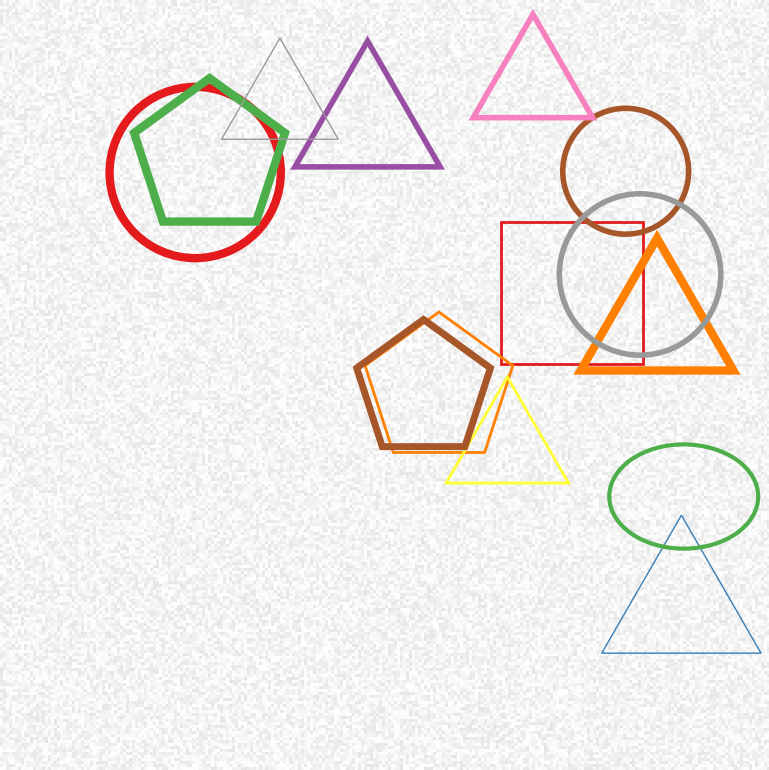[{"shape": "circle", "thickness": 3, "radius": 0.56, "center": [0.253, 0.776]}, {"shape": "square", "thickness": 1, "radius": 0.46, "center": [0.743, 0.619]}, {"shape": "triangle", "thickness": 0.5, "radius": 0.6, "center": [0.885, 0.211]}, {"shape": "pentagon", "thickness": 3, "radius": 0.51, "center": [0.272, 0.796]}, {"shape": "oval", "thickness": 1.5, "radius": 0.48, "center": [0.888, 0.355]}, {"shape": "triangle", "thickness": 2, "radius": 0.54, "center": [0.477, 0.838]}, {"shape": "pentagon", "thickness": 1, "radius": 0.5, "center": [0.57, 0.494]}, {"shape": "triangle", "thickness": 3, "radius": 0.57, "center": [0.853, 0.576]}, {"shape": "triangle", "thickness": 1, "radius": 0.46, "center": [0.659, 0.418]}, {"shape": "circle", "thickness": 2, "radius": 0.41, "center": [0.813, 0.778]}, {"shape": "pentagon", "thickness": 2.5, "radius": 0.46, "center": [0.55, 0.494]}, {"shape": "triangle", "thickness": 2, "radius": 0.45, "center": [0.692, 0.892]}, {"shape": "circle", "thickness": 2, "radius": 0.52, "center": [0.831, 0.644]}, {"shape": "triangle", "thickness": 0.5, "radius": 0.44, "center": [0.364, 0.863]}]